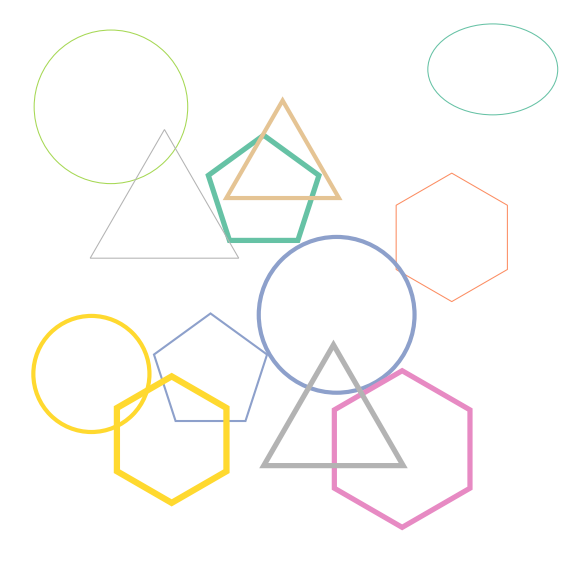[{"shape": "oval", "thickness": 0.5, "radius": 0.56, "center": [0.853, 0.879]}, {"shape": "pentagon", "thickness": 2.5, "radius": 0.5, "center": [0.457, 0.664]}, {"shape": "hexagon", "thickness": 0.5, "radius": 0.56, "center": [0.782, 0.588]}, {"shape": "circle", "thickness": 2, "radius": 0.67, "center": [0.583, 0.454]}, {"shape": "pentagon", "thickness": 1, "radius": 0.51, "center": [0.365, 0.353]}, {"shape": "hexagon", "thickness": 2.5, "radius": 0.68, "center": [0.696, 0.222]}, {"shape": "circle", "thickness": 0.5, "radius": 0.66, "center": [0.192, 0.814]}, {"shape": "circle", "thickness": 2, "radius": 0.5, "center": [0.158, 0.352]}, {"shape": "hexagon", "thickness": 3, "radius": 0.55, "center": [0.297, 0.238]}, {"shape": "triangle", "thickness": 2, "radius": 0.56, "center": [0.489, 0.712]}, {"shape": "triangle", "thickness": 0.5, "radius": 0.74, "center": [0.285, 0.626]}, {"shape": "triangle", "thickness": 2.5, "radius": 0.7, "center": [0.577, 0.263]}]